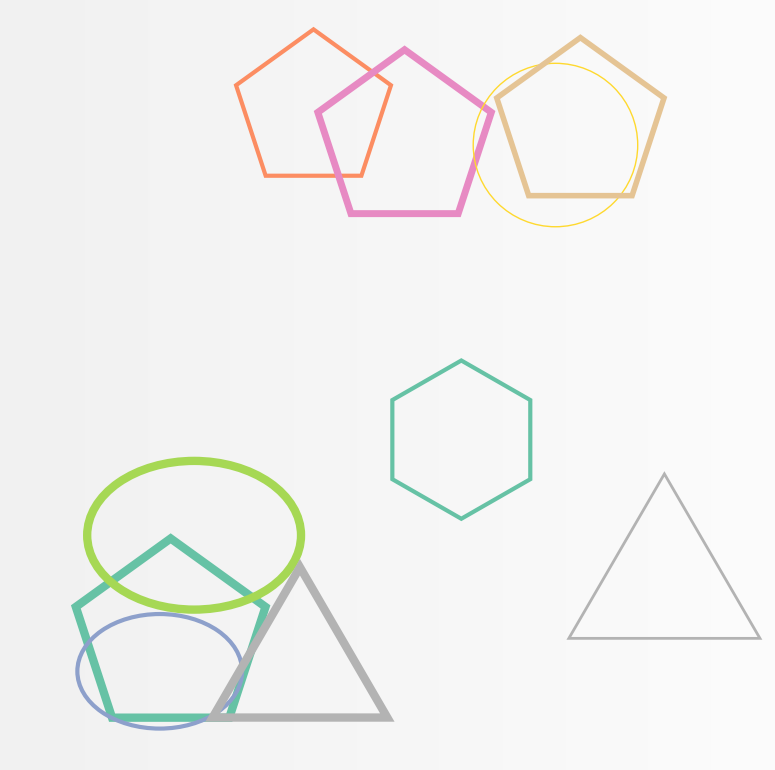[{"shape": "hexagon", "thickness": 1.5, "radius": 0.51, "center": [0.595, 0.429]}, {"shape": "pentagon", "thickness": 3, "radius": 0.64, "center": [0.22, 0.172]}, {"shape": "pentagon", "thickness": 1.5, "radius": 0.53, "center": [0.405, 0.857]}, {"shape": "oval", "thickness": 1.5, "radius": 0.53, "center": [0.206, 0.128]}, {"shape": "pentagon", "thickness": 2.5, "radius": 0.59, "center": [0.522, 0.818]}, {"shape": "oval", "thickness": 3, "radius": 0.69, "center": [0.25, 0.305]}, {"shape": "circle", "thickness": 0.5, "radius": 0.53, "center": [0.717, 0.812]}, {"shape": "pentagon", "thickness": 2, "radius": 0.57, "center": [0.749, 0.838]}, {"shape": "triangle", "thickness": 1, "radius": 0.71, "center": [0.857, 0.242]}, {"shape": "triangle", "thickness": 3, "radius": 0.65, "center": [0.387, 0.133]}]